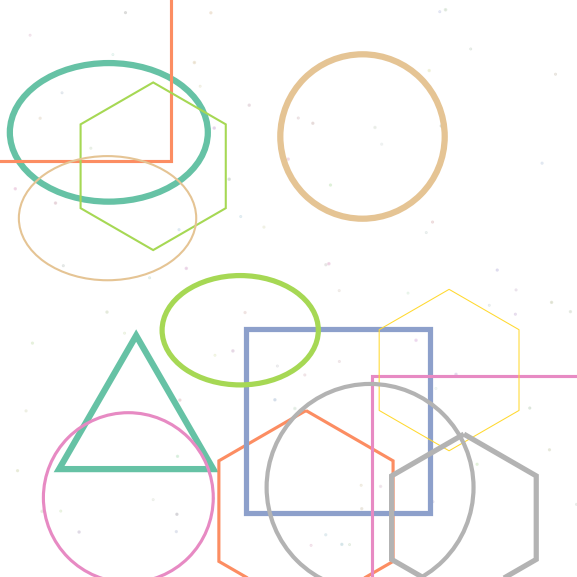[{"shape": "triangle", "thickness": 3, "radius": 0.77, "center": [0.236, 0.264]}, {"shape": "oval", "thickness": 3, "radius": 0.86, "center": [0.188, 0.77]}, {"shape": "square", "thickness": 1.5, "radius": 0.82, "center": [0.132, 0.884]}, {"shape": "hexagon", "thickness": 1.5, "radius": 0.87, "center": [0.53, 0.114]}, {"shape": "square", "thickness": 2.5, "radius": 0.8, "center": [0.586, 0.269]}, {"shape": "circle", "thickness": 1.5, "radius": 0.74, "center": [0.222, 0.137]}, {"shape": "square", "thickness": 1.5, "radius": 0.98, "center": [0.839, 0.153]}, {"shape": "oval", "thickness": 2.5, "radius": 0.68, "center": [0.416, 0.427]}, {"shape": "hexagon", "thickness": 1, "radius": 0.73, "center": [0.265, 0.711]}, {"shape": "hexagon", "thickness": 0.5, "radius": 0.7, "center": [0.778, 0.358]}, {"shape": "circle", "thickness": 3, "radius": 0.71, "center": [0.628, 0.763]}, {"shape": "oval", "thickness": 1, "radius": 0.77, "center": [0.186, 0.621]}, {"shape": "hexagon", "thickness": 2.5, "radius": 0.72, "center": [0.803, 0.103]}, {"shape": "circle", "thickness": 2, "radius": 0.9, "center": [0.641, 0.155]}]